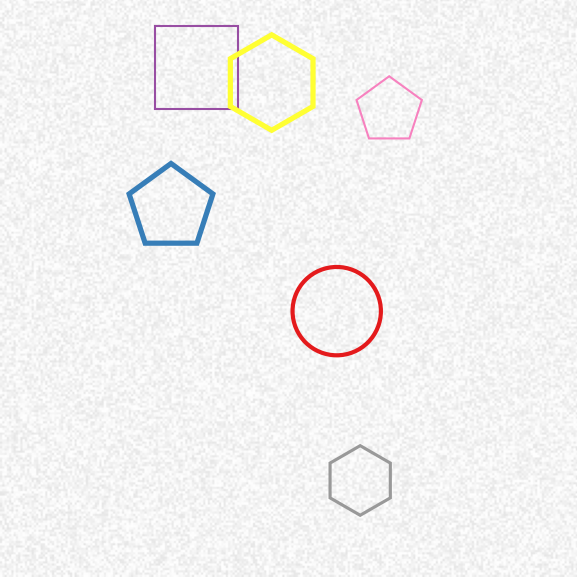[{"shape": "circle", "thickness": 2, "radius": 0.38, "center": [0.583, 0.46]}, {"shape": "pentagon", "thickness": 2.5, "radius": 0.38, "center": [0.296, 0.64]}, {"shape": "square", "thickness": 1, "radius": 0.36, "center": [0.34, 0.882]}, {"shape": "hexagon", "thickness": 2.5, "radius": 0.41, "center": [0.47, 0.856]}, {"shape": "pentagon", "thickness": 1, "radius": 0.3, "center": [0.674, 0.808]}, {"shape": "hexagon", "thickness": 1.5, "radius": 0.3, "center": [0.624, 0.167]}]